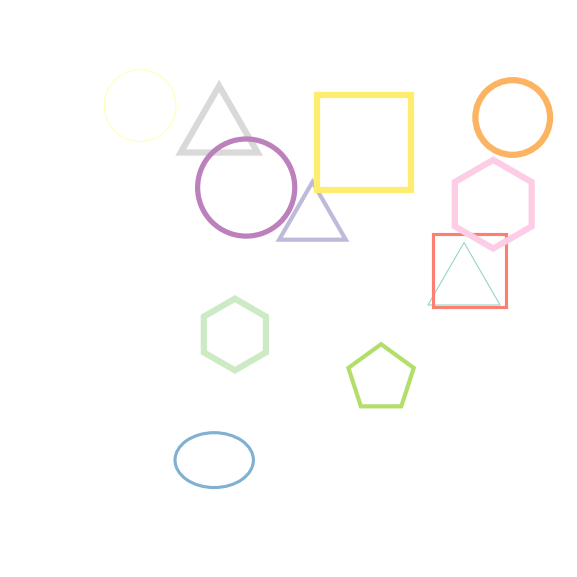[{"shape": "triangle", "thickness": 0.5, "radius": 0.36, "center": [0.804, 0.507]}, {"shape": "circle", "thickness": 0.5, "radius": 0.31, "center": [0.243, 0.816]}, {"shape": "triangle", "thickness": 2, "radius": 0.33, "center": [0.541, 0.617]}, {"shape": "square", "thickness": 1.5, "radius": 0.32, "center": [0.812, 0.531]}, {"shape": "oval", "thickness": 1.5, "radius": 0.34, "center": [0.371, 0.202]}, {"shape": "circle", "thickness": 3, "radius": 0.32, "center": [0.888, 0.796]}, {"shape": "pentagon", "thickness": 2, "radius": 0.3, "center": [0.66, 0.344]}, {"shape": "hexagon", "thickness": 3, "radius": 0.38, "center": [0.854, 0.646]}, {"shape": "triangle", "thickness": 3, "radius": 0.38, "center": [0.379, 0.773]}, {"shape": "circle", "thickness": 2.5, "radius": 0.42, "center": [0.426, 0.674]}, {"shape": "hexagon", "thickness": 3, "radius": 0.31, "center": [0.407, 0.42]}, {"shape": "square", "thickness": 3, "radius": 0.41, "center": [0.63, 0.752]}]